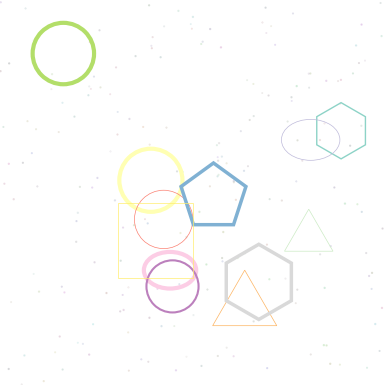[{"shape": "hexagon", "thickness": 1, "radius": 0.36, "center": [0.886, 0.66]}, {"shape": "circle", "thickness": 3, "radius": 0.41, "center": [0.392, 0.532]}, {"shape": "oval", "thickness": 0.5, "radius": 0.38, "center": [0.807, 0.637]}, {"shape": "circle", "thickness": 0.5, "radius": 0.38, "center": [0.425, 0.43]}, {"shape": "pentagon", "thickness": 2.5, "radius": 0.44, "center": [0.555, 0.488]}, {"shape": "triangle", "thickness": 0.5, "radius": 0.48, "center": [0.636, 0.202]}, {"shape": "circle", "thickness": 3, "radius": 0.4, "center": [0.165, 0.861]}, {"shape": "oval", "thickness": 3, "radius": 0.34, "center": [0.442, 0.298]}, {"shape": "hexagon", "thickness": 2.5, "radius": 0.49, "center": [0.672, 0.268]}, {"shape": "circle", "thickness": 1.5, "radius": 0.34, "center": [0.448, 0.256]}, {"shape": "triangle", "thickness": 0.5, "radius": 0.36, "center": [0.802, 0.384]}, {"shape": "square", "thickness": 0.5, "radius": 0.49, "center": [0.403, 0.376]}]